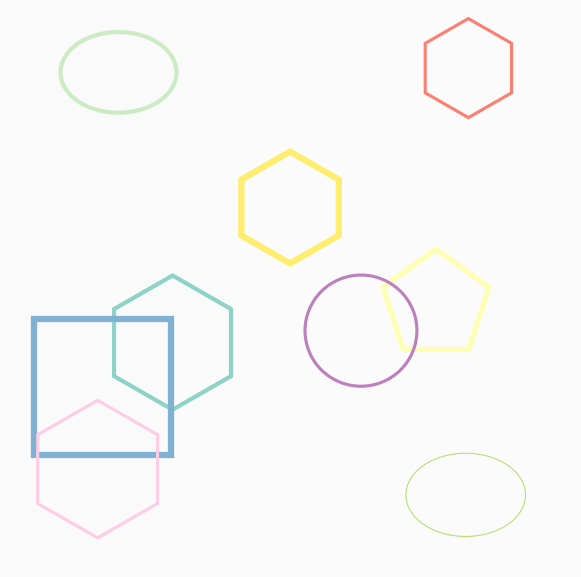[{"shape": "hexagon", "thickness": 2, "radius": 0.58, "center": [0.297, 0.406]}, {"shape": "pentagon", "thickness": 2.5, "radius": 0.48, "center": [0.75, 0.472]}, {"shape": "hexagon", "thickness": 1.5, "radius": 0.43, "center": [0.806, 0.881]}, {"shape": "square", "thickness": 3, "radius": 0.59, "center": [0.176, 0.329]}, {"shape": "oval", "thickness": 0.5, "radius": 0.51, "center": [0.801, 0.142]}, {"shape": "hexagon", "thickness": 1.5, "radius": 0.6, "center": [0.168, 0.187]}, {"shape": "circle", "thickness": 1.5, "radius": 0.48, "center": [0.621, 0.427]}, {"shape": "oval", "thickness": 2, "radius": 0.5, "center": [0.204, 0.874]}, {"shape": "hexagon", "thickness": 3, "radius": 0.48, "center": [0.499, 0.64]}]